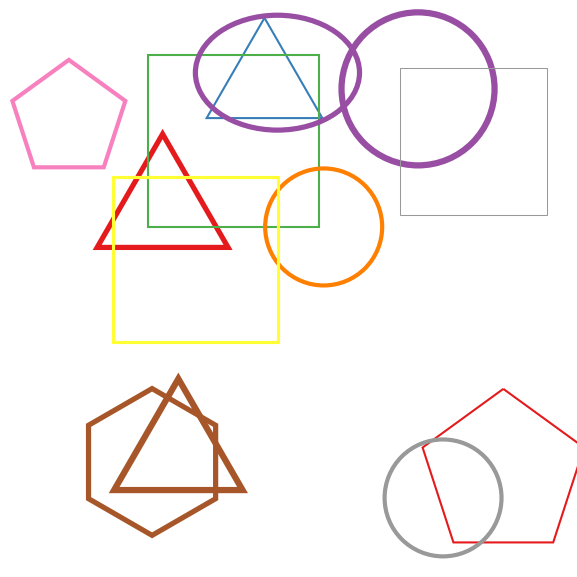[{"shape": "triangle", "thickness": 2.5, "radius": 0.65, "center": [0.282, 0.636]}, {"shape": "pentagon", "thickness": 1, "radius": 0.73, "center": [0.872, 0.179]}, {"shape": "triangle", "thickness": 1, "radius": 0.58, "center": [0.458, 0.852]}, {"shape": "square", "thickness": 1, "radius": 0.74, "center": [0.405, 0.755]}, {"shape": "oval", "thickness": 2.5, "radius": 0.71, "center": [0.48, 0.873]}, {"shape": "circle", "thickness": 3, "radius": 0.66, "center": [0.724, 0.845]}, {"shape": "circle", "thickness": 2, "radius": 0.51, "center": [0.56, 0.606]}, {"shape": "square", "thickness": 1.5, "radius": 0.71, "center": [0.338, 0.55]}, {"shape": "hexagon", "thickness": 2.5, "radius": 0.64, "center": [0.263, 0.199]}, {"shape": "triangle", "thickness": 3, "radius": 0.64, "center": [0.309, 0.215]}, {"shape": "pentagon", "thickness": 2, "radius": 0.51, "center": [0.119, 0.793]}, {"shape": "circle", "thickness": 2, "radius": 0.51, "center": [0.767, 0.137]}, {"shape": "square", "thickness": 0.5, "radius": 0.64, "center": [0.82, 0.755]}]